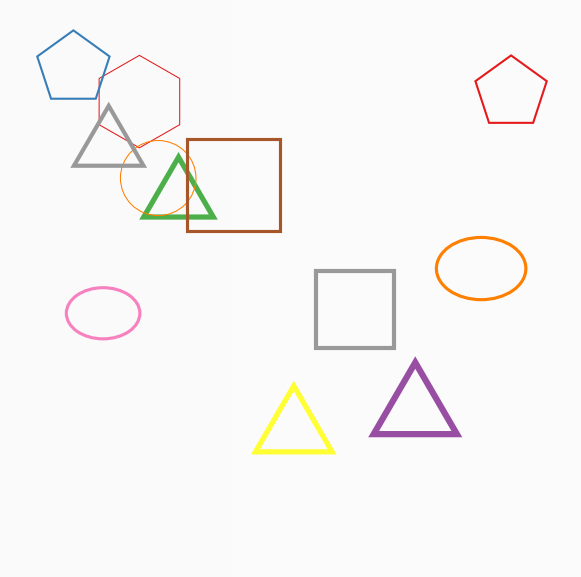[{"shape": "hexagon", "thickness": 0.5, "radius": 0.4, "center": [0.24, 0.823]}, {"shape": "pentagon", "thickness": 1, "radius": 0.32, "center": [0.879, 0.839]}, {"shape": "pentagon", "thickness": 1, "radius": 0.33, "center": [0.126, 0.881]}, {"shape": "triangle", "thickness": 2.5, "radius": 0.35, "center": [0.307, 0.658]}, {"shape": "triangle", "thickness": 3, "radius": 0.41, "center": [0.714, 0.289]}, {"shape": "oval", "thickness": 1.5, "radius": 0.38, "center": [0.828, 0.534]}, {"shape": "circle", "thickness": 0.5, "radius": 0.33, "center": [0.272, 0.691]}, {"shape": "triangle", "thickness": 2.5, "radius": 0.38, "center": [0.505, 0.255]}, {"shape": "square", "thickness": 1.5, "radius": 0.4, "center": [0.402, 0.678]}, {"shape": "oval", "thickness": 1.5, "radius": 0.32, "center": [0.177, 0.457]}, {"shape": "square", "thickness": 2, "radius": 0.34, "center": [0.61, 0.463]}, {"shape": "triangle", "thickness": 2, "radius": 0.35, "center": [0.187, 0.747]}]